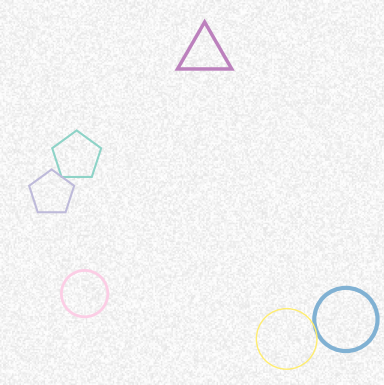[{"shape": "pentagon", "thickness": 1.5, "radius": 0.33, "center": [0.199, 0.594]}, {"shape": "pentagon", "thickness": 1.5, "radius": 0.31, "center": [0.134, 0.498]}, {"shape": "circle", "thickness": 3, "radius": 0.41, "center": [0.898, 0.17]}, {"shape": "circle", "thickness": 2, "radius": 0.3, "center": [0.22, 0.237]}, {"shape": "triangle", "thickness": 2.5, "radius": 0.41, "center": [0.531, 0.861]}, {"shape": "circle", "thickness": 1, "radius": 0.39, "center": [0.745, 0.12]}]